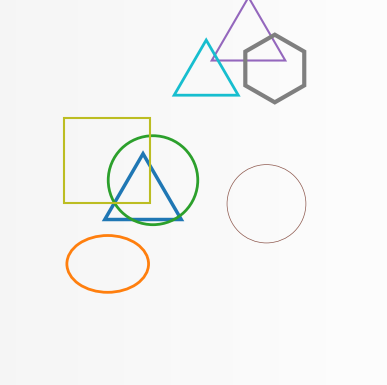[{"shape": "triangle", "thickness": 2.5, "radius": 0.57, "center": [0.369, 0.487]}, {"shape": "oval", "thickness": 2, "radius": 0.53, "center": [0.278, 0.315]}, {"shape": "circle", "thickness": 2, "radius": 0.58, "center": [0.395, 0.532]}, {"shape": "triangle", "thickness": 1.5, "radius": 0.55, "center": [0.641, 0.898]}, {"shape": "circle", "thickness": 0.5, "radius": 0.51, "center": [0.688, 0.471]}, {"shape": "hexagon", "thickness": 3, "radius": 0.44, "center": [0.709, 0.822]}, {"shape": "square", "thickness": 1.5, "radius": 0.55, "center": [0.276, 0.583]}, {"shape": "triangle", "thickness": 2, "radius": 0.48, "center": [0.532, 0.8]}]